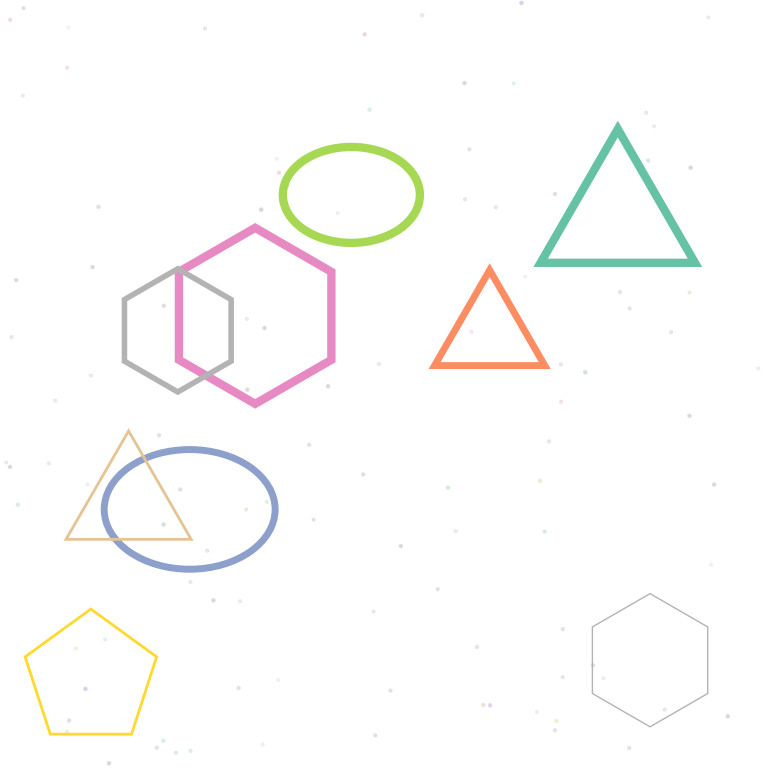[{"shape": "triangle", "thickness": 3, "radius": 0.58, "center": [0.802, 0.717]}, {"shape": "triangle", "thickness": 2.5, "radius": 0.41, "center": [0.636, 0.567]}, {"shape": "oval", "thickness": 2.5, "radius": 0.56, "center": [0.246, 0.338]}, {"shape": "hexagon", "thickness": 3, "radius": 0.57, "center": [0.331, 0.59]}, {"shape": "oval", "thickness": 3, "radius": 0.45, "center": [0.456, 0.747]}, {"shape": "pentagon", "thickness": 1, "radius": 0.45, "center": [0.118, 0.119]}, {"shape": "triangle", "thickness": 1, "radius": 0.47, "center": [0.167, 0.346]}, {"shape": "hexagon", "thickness": 0.5, "radius": 0.43, "center": [0.844, 0.143]}, {"shape": "hexagon", "thickness": 2, "radius": 0.4, "center": [0.231, 0.571]}]